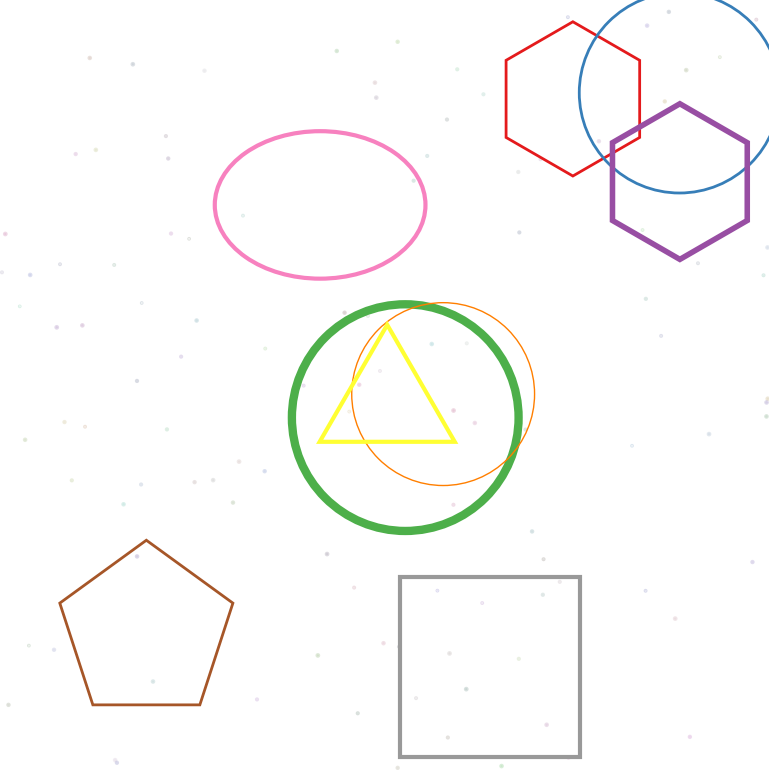[{"shape": "hexagon", "thickness": 1, "radius": 0.5, "center": [0.744, 0.872]}, {"shape": "circle", "thickness": 1, "radius": 0.65, "center": [0.883, 0.88]}, {"shape": "circle", "thickness": 3, "radius": 0.74, "center": [0.526, 0.458]}, {"shape": "hexagon", "thickness": 2, "radius": 0.51, "center": [0.883, 0.764]}, {"shape": "circle", "thickness": 0.5, "radius": 0.59, "center": [0.576, 0.488]}, {"shape": "triangle", "thickness": 1.5, "radius": 0.51, "center": [0.503, 0.477]}, {"shape": "pentagon", "thickness": 1, "radius": 0.59, "center": [0.19, 0.18]}, {"shape": "oval", "thickness": 1.5, "radius": 0.68, "center": [0.416, 0.734]}, {"shape": "square", "thickness": 1.5, "radius": 0.58, "center": [0.636, 0.134]}]